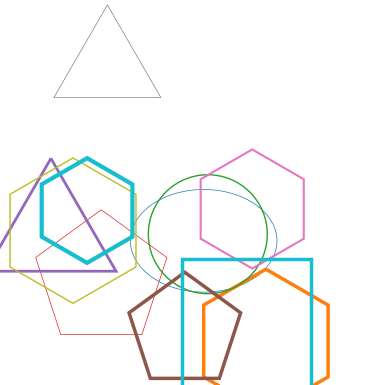[{"shape": "oval", "thickness": 0.5, "radius": 0.95, "center": [0.529, 0.375]}, {"shape": "hexagon", "thickness": 2.5, "radius": 0.93, "center": [0.691, 0.114]}, {"shape": "circle", "thickness": 1, "radius": 0.77, "center": [0.54, 0.392]}, {"shape": "pentagon", "thickness": 0.5, "radius": 0.9, "center": [0.263, 0.276]}, {"shape": "triangle", "thickness": 2, "radius": 0.98, "center": [0.132, 0.393]}, {"shape": "pentagon", "thickness": 2.5, "radius": 0.76, "center": [0.48, 0.14]}, {"shape": "hexagon", "thickness": 1.5, "radius": 0.77, "center": [0.655, 0.457]}, {"shape": "triangle", "thickness": 0.5, "radius": 0.8, "center": [0.279, 0.827]}, {"shape": "hexagon", "thickness": 1, "radius": 0.94, "center": [0.19, 0.401]}, {"shape": "hexagon", "thickness": 3, "radius": 0.68, "center": [0.226, 0.453]}, {"shape": "square", "thickness": 2.5, "radius": 0.84, "center": [0.641, 0.159]}]